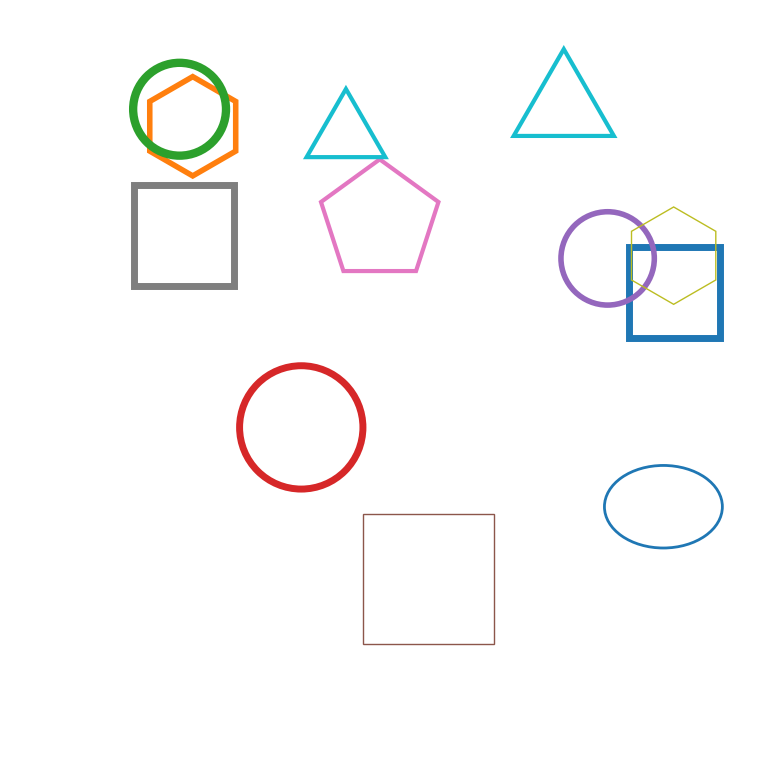[{"shape": "oval", "thickness": 1, "radius": 0.38, "center": [0.862, 0.342]}, {"shape": "square", "thickness": 2.5, "radius": 0.3, "center": [0.876, 0.62]}, {"shape": "hexagon", "thickness": 2, "radius": 0.32, "center": [0.25, 0.836]}, {"shape": "circle", "thickness": 3, "radius": 0.3, "center": [0.233, 0.858]}, {"shape": "circle", "thickness": 2.5, "radius": 0.4, "center": [0.391, 0.445]}, {"shape": "circle", "thickness": 2, "radius": 0.3, "center": [0.789, 0.664]}, {"shape": "square", "thickness": 0.5, "radius": 0.42, "center": [0.557, 0.248]}, {"shape": "pentagon", "thickness": 1.5, "radius": 0.4, "center": [0.493, 0.713]}, {"shape": "square", "thickness": 2.5, "radius": 0.33, "center": [0.239, 0.694]}, {"shape": "hexagon", "thickness": 0.5, "radius": 0.32, "center": [0.875, 0.668]}, {"shape": "triangle", "thickness": 1.5, "radius": 0.38, "center": [0.732, 0.861]}, {"shape": "triangle", "thickness": 1.5, "radius": 0.3, "center": [0.449, 0.825]}]